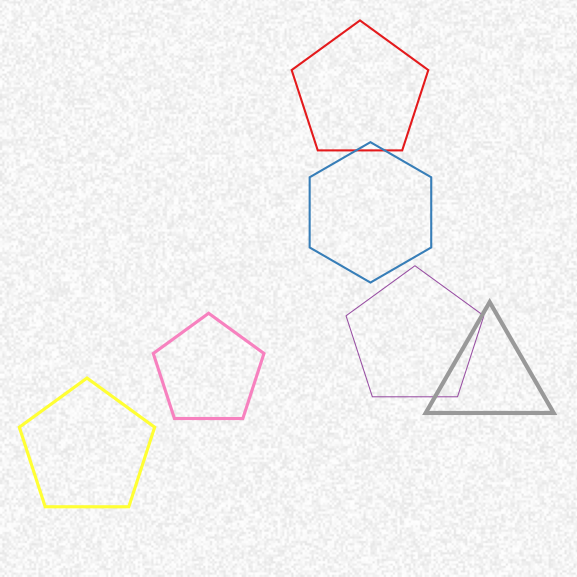[{"shape": "pentagon", "thickness": 1, "radius": 0.62, "center": [0.623, 0.839]}, {"shape": "hexagon", "thickness": 1, "radius": 0.61, "center": [0.641, 0.631]}, {"shape": "pentagon", "thickness": 0.5, "radius": 0.63, "center": [0.719, 0.414]}, {"shape": "pentagon", "thickness": 1.5, "radius": 0.62, "center": [0.151, 0.221]}, {"shape": "pentagon", "thickness": 1.5, "radius": 0.5, "center": [0.361, 0.356]}, {"shape": "triangle", "thickness": 2, "radius": 0.64, "center": [0.848, 0.348]}]